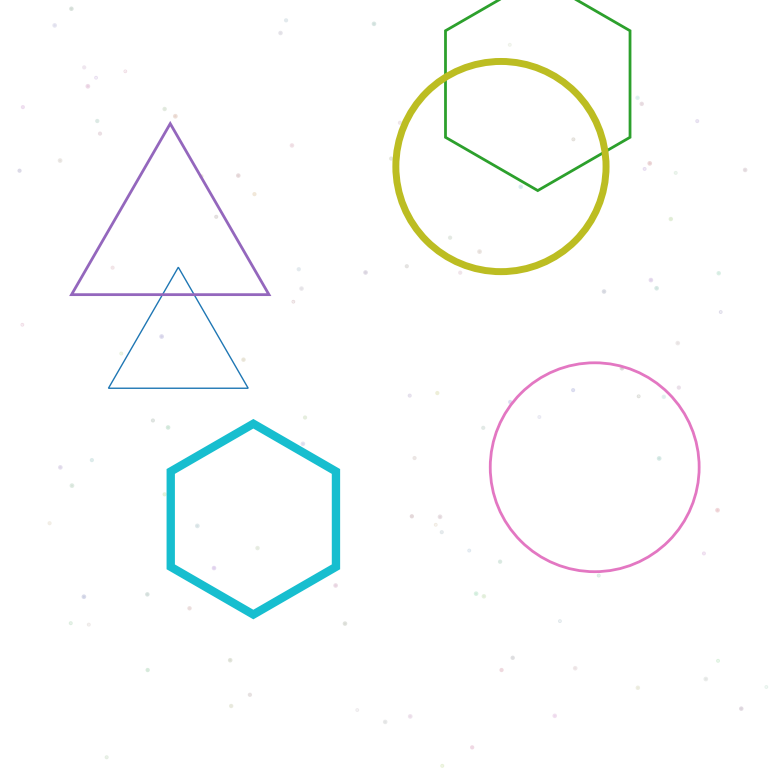[{"shape": "triangle", "thickness": 0.5, "radius": 0.52, "center": [0.232, 0.548]}, {"shape": "hexagon", "thickness": 1, "radius": 0.69, "center": [0.698, 0.891]}, {"shape": "triangle", "thickness": 1, "radius": 0.74, "center": [0.221, 0.691]}, {"shape": "circle", "thickness": 1, "radius": 0.68, "center": [0.772, 0.393]}, {"shape": "circle", "thickness": 2.5, "radius": 0.68, "center": [0.651, 0.784]}, {"shape": "hexagon", "thickness": 3, "radius": 0.62, "center": [0.329, 0.326]}]